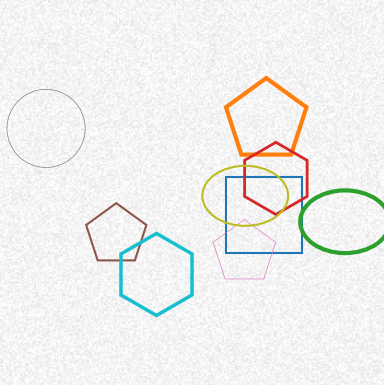[{"shape": "square", "thickness": 1.5, "radius": 0.5, "center": [0.686, 0.441]}, {"shape": "pentagon", "thickness": 3, "radius": 0.55, "center": [0.692, 0.687]}, {"shape": "oval", "thickness": 3, "radius": 0.58, "center": [0.896, 0.424]}, {"shape": "hexagon", "thickness": 2, "radius": 0.47, "center": [0.717, 0.537]}, {"shape": "pentagon", "thickness": 1.5, "radius": 0.41, "center": [0.302, 0.39]}, {"shape": "pentagon", "thickness": 0.5, "radius": 0.43, "center": [0.635, 0.345]}, {"shape": "circle", "thickness": 0.5, "radius": 0.51, "center": [0.12, 0.666]}, {"shape": "oval", "thickness": 1.5, "radius": 0.56, "center": [0.637, 0.491]}, {"shape": "hexagon", "thickness": 2.5, "radius": 0.53, "center": [0.406, 0.287]}]